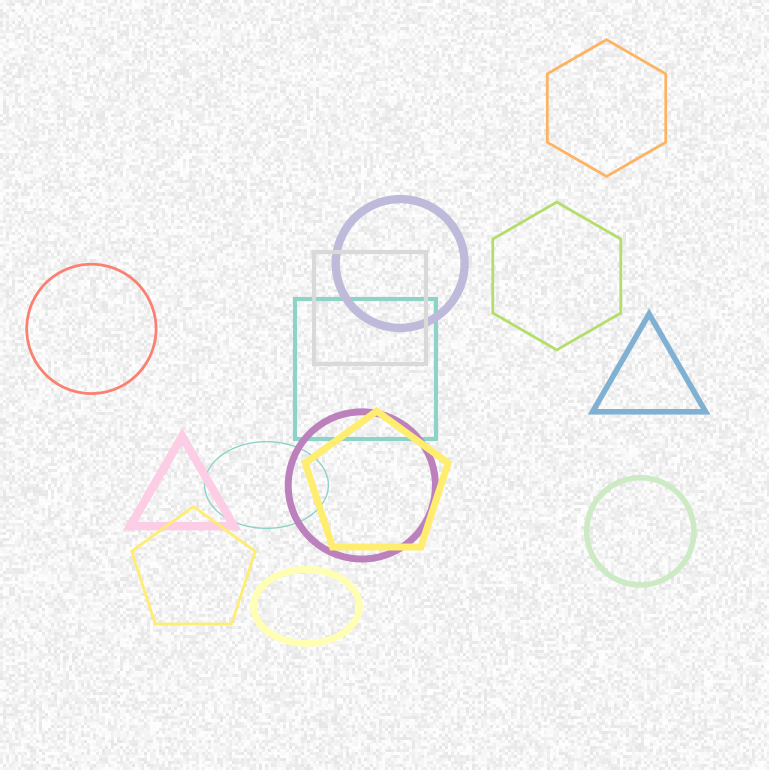[{"shape": "square", "thickness": 1.5, "radius": 0.46, "center": [0.474, 0.521]}, {"shape": "oval", "thickness": 0.5, "radius": 0.4, "center": [0.346, 0.37]}, {"shape": "oval", "thickness": 2.5, "radius": 0.34, "center": [0.398, 0.212]}, {"shape": "circle", "thickness": 3, "radius": 0.42, "center": [0.52, 0.658]}, {"shape": "circle", "thickness": 1, "radius": 0.42, "center": [0.119, 0.573]}, {"shape": "triangle", "thickness": 2, "radius": 0.42, "center": [0.843, 0.508]}, {"shape": "hexagon", "thickness": 1, "radius": 0.44, "center": [0.788, 0.86]}, {"shape": "hexagon", "thickness": 1, "radius": 0.48, "center": [0.723, 0.642]}, {"shape": "triangle", "thickness": 3, "radius": 0.39, "center": [0.236, 0.356]}, {"shape": "square", "thickness": 1.5, "radius": 0.36, "center": [0.48, 0.6]}, {"shape": "circle", "thickness": 2.5, "radius": 0.48, "center": [0.47, 0.37]}, {"shape": "circle", "thickness": 2, "radius": 0.35, "center": [0.832, 0.31]}, {"shape": "pentagon", "thickness": 1, "radius": 0.42, "center": [0.251, 0.258]}, {"shape": "pentagon", "thickness": 2.5, "radius": 0.49, "center": [0.489, 0.369]}]